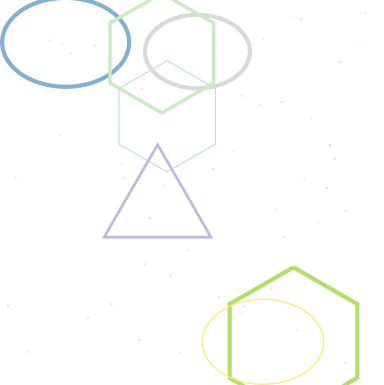[{"shape": "hexagon", "thickness": 0.5, "radius": 0.72, "center": [0.434, 0.698]}, {"shape": "triangle", "thickness": 2, "radius": 0.8, "center": [0.409, 0.464]}, {"shape": "oval", "thickness": 3, "radius": 0.82, "center": [0.17, 0.89]}, {"shape": "hexagon", "thickness": 3, "radius": 0.96, "center": [0.762, 0.114]}, {"shape": "oval", "thickness": 3, "radius": 0.68, "center": [0.513, 0.866]}, {"shape": "hexagon", "thickness": 2.5, "radius": 0.78, "center": [0.42, 0.862]}, {"shape": "oval", "thickness": 1, "radius": 0.79, "center": [0.683, 0.112]}]